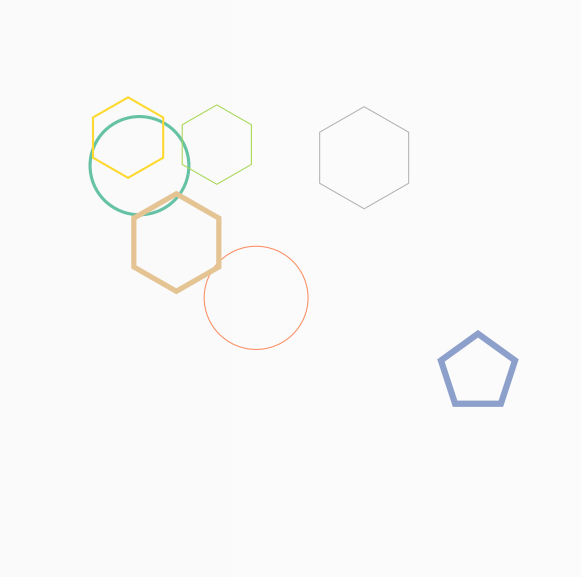[{"shape": "circle", "thickness": 1.5, "radius": 0.43, "center": [0.24, 0.712]}, {"shape": "circle", "thickness": 0.5, "radius": 0.45, "center": [0.441, 0.483]}, {"shape": "pentagon", "thickness": 3, "radius": 0.34, "center": [0.822, 0.354]}, {"shape": "hexagon", "thickness": 0.5, "radius": 0.34, "center": [0.373, 0.749]}, {"shape": "hexagon", "thickness": 1, "radius": 0.35, "center": [0.22, 0.761]}, {"shape": "hexagon", "thickness": 2.5, "radius": 0.42, "center": [0.303, 0.579]}, {"shape": "hexagon", "thickness": 0.5, "radius": 0.44, "center": [0.627, 0.726]}]